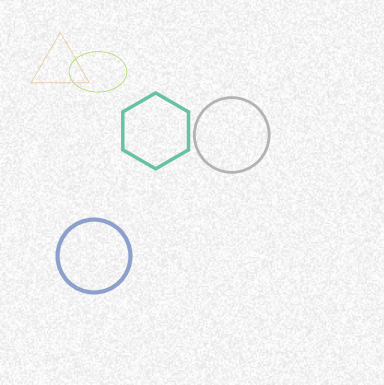[{"shape": "hexagon", "thickness": 2.5, "radius": 0.49, "center": [0.404, 0.66]}, {"shape": "circle", "thickness": 3, "radius": 0.47, "center": [0.244, 0.335]}, {"shape": "oval", "thickness": 0.5, "radius": 0.38, "center": [0.255, 0.813]}, {"shape": "triangle", "thickness": 0.5, "radius": 0.44, "center": [0.156, 0.829]}, {"shape": "circle", "thickness": 2, "radius": 0.49, "center": [0.602, 0.649]}]